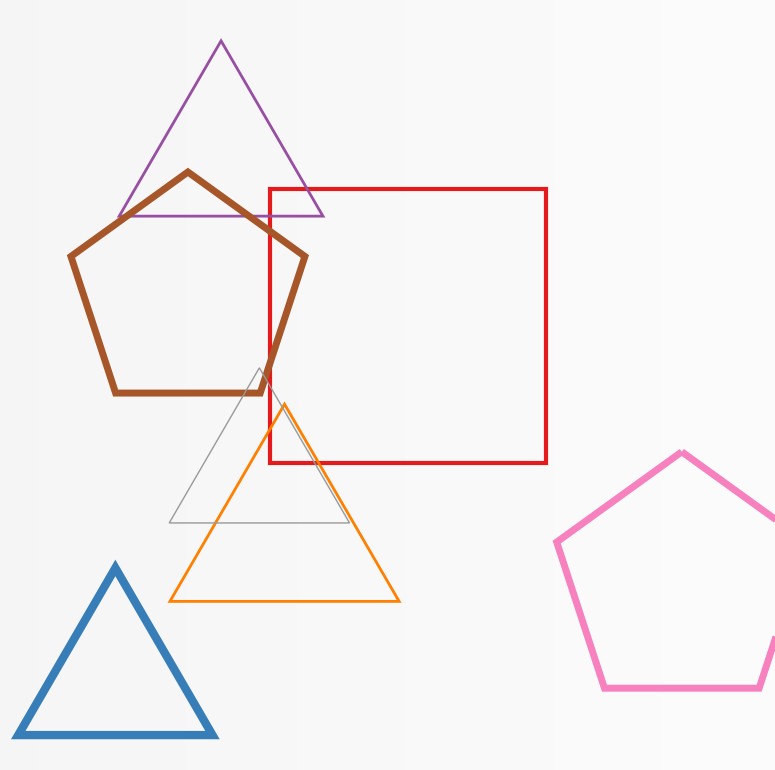[{"shape": "square", "thickness": 1.5, "radius": 0.89, "center": [0.526, 0.576]}, {"shape": "triangle", "thickness": 3, "radius": 0.72, "center": [0.149, 0.118]}, {"shape": "triangle", "thickness": 1, "radius": 0.76, "center": [0.285, 0.795]}, {"shape": "triangle", "thickness": 1, "radius": 0.85, "center": [0.367, 0.304]}, {"shape": "pentagon", "thickness": 2.5, "radius": 0.79, "center": [0.242, 0.618]}, {"shape": "pentagon", "thickness": 2.5, "radius": 0.85, "center": [0.88, 0.244]}, {"shape": "triangle", "thickness": 0.5, "radius": 0.67, "center": [0.335, 0.388]}]